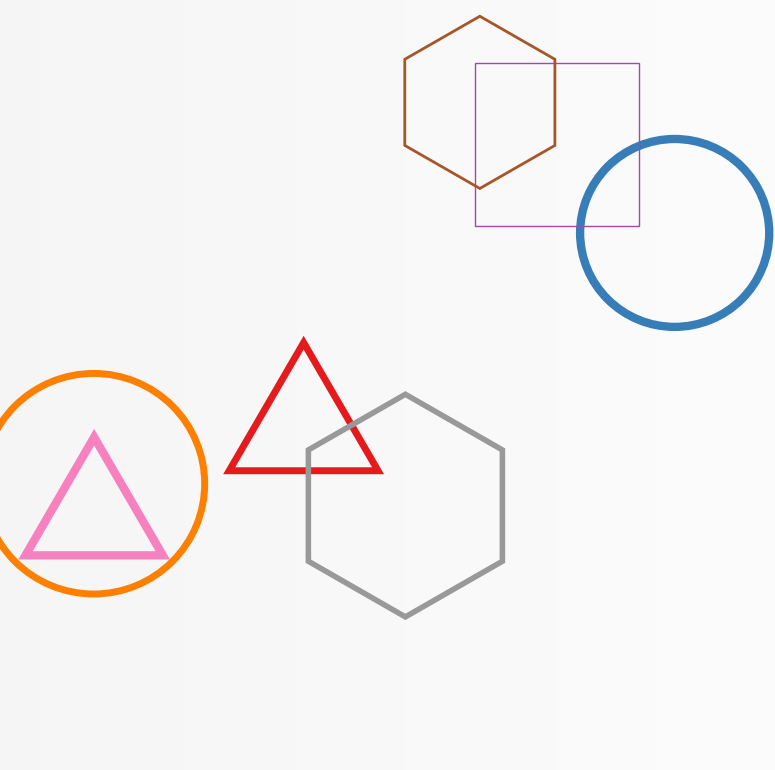[{"shape": "triangle", "thickness": 2.5, "radius": 0.55, "center": [0.392, 0.444]}, {"shape": "circle", "thickness": 3, "radius": 0.61, "center": [0.871, 0.697]}, {"shape": "square", "thickness": 0.5, "radius": 0.53, "center": [0.718, 0.813]}, {"shape": "circle", "thickness": 2.5, "radius": 0.72, "center": [0.121, 0.372]}, {"shape": "hexagon", "thickness": 1, "radius": 0.56, "center": [0.619, 0.867]}, {"shape": "triangle", "thickness": 3, "radius": 0.51, "center": [0.121, 0.33]}, {"shape": "hexagon", "thickness": 2, "radius": 0.72, "center": [0.523, 0.343]}]